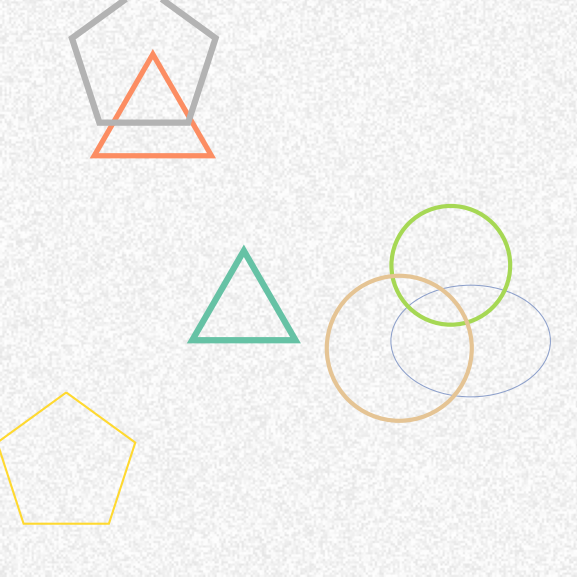[{"shape": "triangle", "thickness": 3, "radius": 0.52, "center": [0.422, 0.462]}, {"shape": "triangle", "thickness": 2.5, "radius": 0.59, "center": [0.265, 0.788]}, {"shape": "oval", "thickness": 0.5, "radius": 0.69, "center": [0.815, 0.409]}, {"shape": "circle", "thickness": 2, "radius": 0.51, "center": [0.781, 0.54]}, {"shape": "pentagon", "thickness": 1, "radius": 0.63, "center": [0.115, 0.194]}, {"shape": "circle", "thickness": 2, "radius": 0.63, "center": [0.691, 0.396]}, {"shape": "pentagon", "thickness": 3, "radius": 0.65, "center": [0.249, 0.893]}]